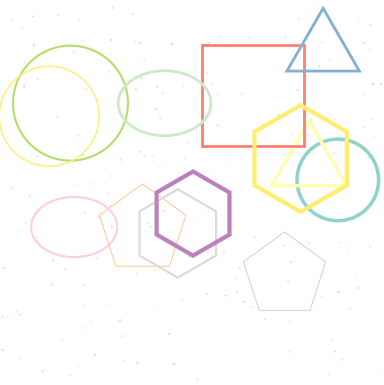[{"shape": "circle", "thickness": 2.5, "radius": 0.53, "center": [0.877, 0.533]}, {"shape": "triangle", "thickness": 2.5, "radius": 0.56, "center": [0.803, 0.574]}, {"shape": "pentagon", "thickness": 0.5, "radius": 0.56, "center": [0.739, 0.285]}, {"shape": "square", "thickness": 2, "radius": 0.66, "center": [0.657, 0.752]}, {"shape": "triangle", "thickness": 2, "radius": 0.54, "center": [0.839, 0.87]}, {"shape": "pentagon", "thickness": 0.5, "radius": 0.59, "center": [0.371, 0.404]}, {"shape": "circle", "thickness": 1.5, "radius": 0.75, "center": [0.183, 0.732]}, {"shape": "oval", "thickness": 1.5, "radius": 0.56, "center": [0.193, 0.41]}, {"shape": "hexagon", "thickness": 1.5, "radius": 0.57, "center": [0.462, 0.394]}, {"shape": "hexagon", "thickness": 3, "radius": 0.55, "center": [0.501, 0.445]}, {"shape": "oval", "thickness": 2, "radius": 0.6, "center": [0.428, 0.732]}, {"shape": "circle", "thickness": 1, "radius": 0.65, "center": [0.128, 0.698]}, {"shape": "hexagon", "thickness": 3, "radius": 0.69, "center": [0.781, 0.588]}]